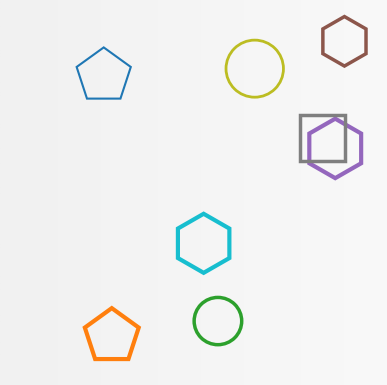[{"shape": "pentagon", "thickness": 1.5, "radius": 0.37, "center": [0.268, 0.803]}, {"shape": "pentagon", "thickness": 3, "radius": 0.37, "center": [0.288, 0.127]}, {"shape": "circle", "thickness": 2.5, "radius": 0.31, "center": [0.562, 0.166]}, {"shape": "hexagon", "thickness": 3, "radius": 0.39, "center": [0.865, 0.615]}, {"shape": "hexagon", "thickness": 2.5, "radius": 0.32, "center": [0.889, 0.893]}, {"shape": "square", "thickness": 2.5, "radius": 0.3, "center": [0.832, 0.642]}, {"shape": "circle", "thickness": 2, "radius": 0.37, "center": [0.657, 0.822]}, {"shape": "hexagon", "thickness": 3, "radius": 0.38, "center": [0.526, 0.368]}]